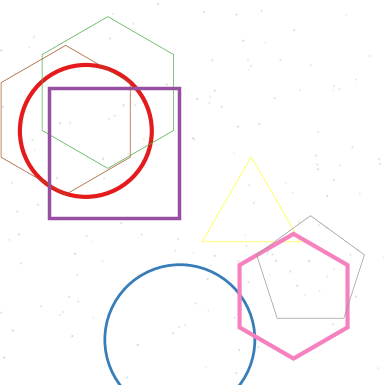[{"shape": "circle", "thickness": 3, "radius": 0.86, "center": [0.223, 0.66]}, {"shape": "circle", "thickness": 2, "radius": 0.97, "center": [0.467, 0.118]}, {"shape": "hexagon", "thickness": 0.5, "radius": 0.99, "center": [0.28, 0.76]}, {"shape": "square", "thickness": 2.5, "radius": 0.85, "center": [0.296, 0.602]}, {"shape": "triangle", "thickness": 0.5, "radius": 0.74, "center": [0.653, 0.446]}, {"shape": "hexagon", "thickness": 0.5, "radius": 0.97, "center": [0.171, 0.688]}, {"shape": "hexagon", "thickness": 3, "radius": 0.81, "center": [0.762, 0.231]}, {"shape": "pentagon", "thickness": 0.5, "radius": 0.74, "center": [0.807, 0.293]}]